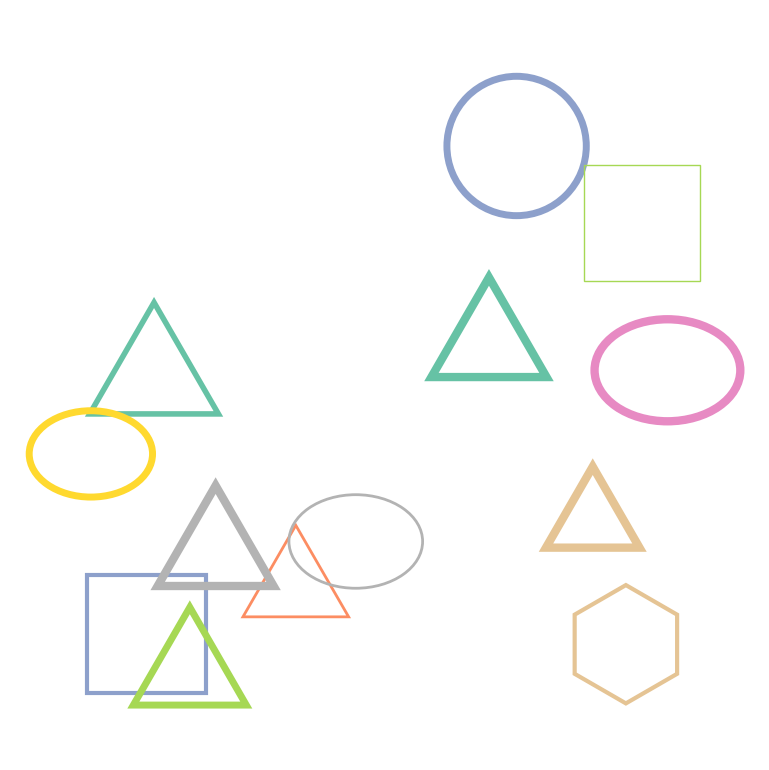[{"shape": "triangle", "thickness": 2, "radius": 0.48, "center": [0.2, 0.511]}, {"shape": "triangle", "thickness": 3, "radius": 0.43, "center": [0.635, 0.553]}, {"shape": "triangle", "thickness": 1, "radius": 0.4, "center": [0.384, 0.239]}, {"shape": "square", "thickness": 1.5, "radius": 0.38, "center": [0.191, 0.177]}, {"shape": "circle", "thickness": 2.5, "radius": 0.45, "center": [0.671, 0.81]}, {"shape": "oval", "thickness": 3, "radius": 0.47, "center": [0.867, 0.519]}, {"shape": "triangle", "thickness": 2.5, "radius": 0.42, "center": [0.247, 0.127]}, {"shape": "square", "thickness": 0.5, "radius": 0.38, "center": [0.834, 0.711]}, {"shape": "oval", "thickness": 2.5, "radius": 0.4, "center": [0.118, 0.411]}, {"shape": "triangle", "thickness": 3, "radius": 0.35, "center": [0.77, 0.324]}, {"shape": "hexagon", "thickness": 1.5, "radius": 0.38, "center": [0.813, 0.163]}, {"shape": "triangle", "thickness": 3, "radius": 0.43, "center": [0.28, 0.282]}, {"shape": "oval", "thickness": 1, "radius": 0.43, "center": [0.462, 0.297]}]